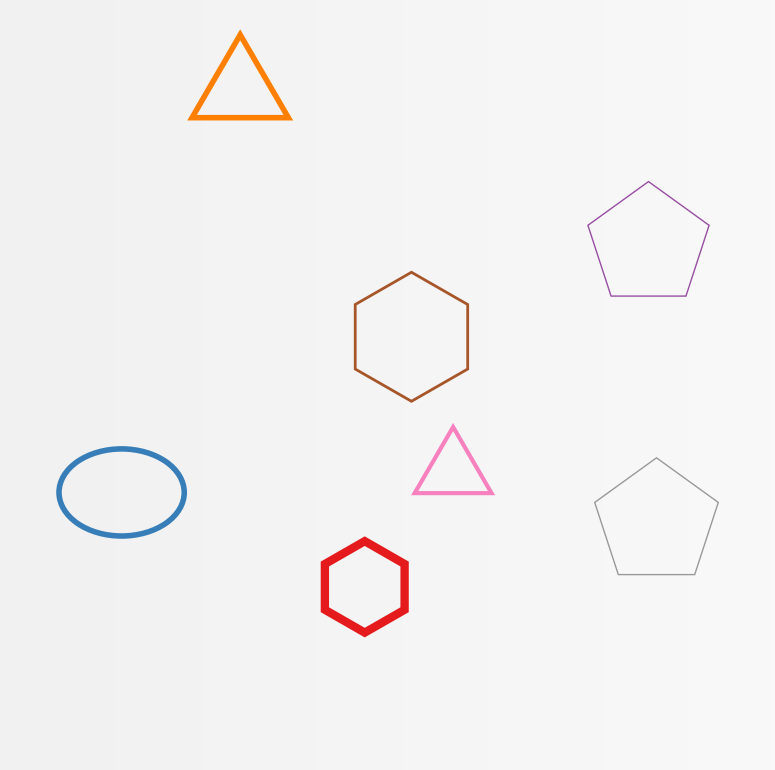[{"shape": "hexagon", "thickness": 3, "radius": 0.3, "center": [0.471, 0.238]}, {"shape": "oval", "thickness": 2, "radius": 0.4, "center": [0.157, 0.36]}, {"shape": "pentagon", "thickness": 0.5, "radius": 0.41, "center": [0.837, 0.682]}, {"shape": "triangle", "thickness": 2, "radius": 0.36, "center": [0.31, 0.883]}, {"shape": "hexagon", "thickness": 1, "radius": 0.42, "center": [0.531, 0.563]}, {"shape": "triangle", "thickness": 1.5, "radius": 0.29, "center": [0.585, 0.388]}, {"shape": "pentagon", "thickness": 0.5, "radius": 0.42, "center": [0.847, 0.322]}]